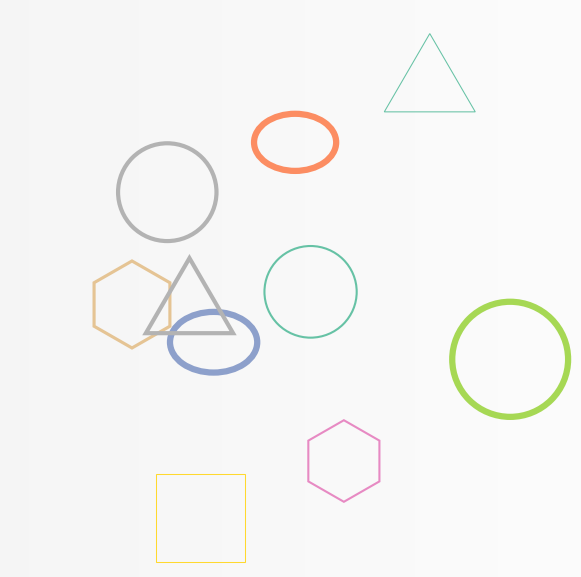[{"shape": "circle", "thickness": 1, "radius": 0.4, "center": [0.534, 0.494]}, {"shape": "triangle", "thickness": 0.5, "radius": 0.45, "center": [0.739, 0.851]}, {"shape": "oval", "thickness": 3, "radius": 0.35, "center": [0.508, 0.753]}, {"shape": "oval", "thickness": 3, "radius": 0.38, "center": [0.368, 0.407]}, {"shape": "hexagon", "thickness": 1, "radius": 0.35, "center": [0.592, 0.201]}, {"shape": "circle", "thickness": 3, "radius": 0.5, "center": [0.878, 0.377]}, {"shape": "square", "thickness": 0.5, "radius": 0.38, "center": [0.345, 0.101]}, {"shape": "hexagon", "thickness": 1.5, "radius": 0.38, "center": [0.227, 0.472]}, {"shape": "circle", "thickness": 2, "radius": 0.42, "center": [0.288, 0.666]}, {"shape": "triangle", "thickness": 2, "radius": 0.43, "center": [0.326, 0.466]}]